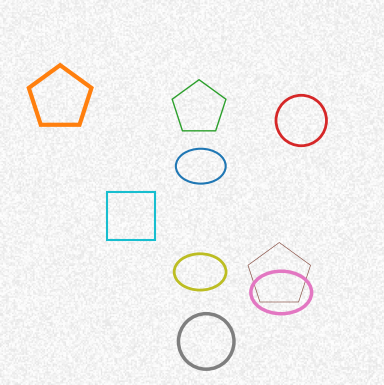[{"shape": "oval", "thickness": 1.5, "radius": 0.32, "center": [0.521, 0.568]}, {"shape": "pentagon", "thickness": 3, "radius": 0.43, "center": [0.156, 0.745]}, {"shape": "pentagon", "thickness": 1, "radius": 0.37, "center": [0.517, 0.72]}, {"shape": "circle", "thickness": 2, "radius": 0.33, "center": [0.782, 0.687]}, {"shape": "pentagon", "thickness": 0.5, "radius": 0.43, "center": [0.725, 0.285]}, {"shape": "oval", "thickness": 2.5, "radius": 0.39, "center": [0.731, 0.24]}, {"shape": "circle", "thickness": 2.5, "radius": 0.36, "center": [0.536, 0.113]}, {"shape": "oval", "thickness": 2, "radius": 0.34, "center": [0.52, 0.294]}, {"shape": "square", "thickness": 1.5, "radius": 0.31, "center": [0.34, 0.439]}]